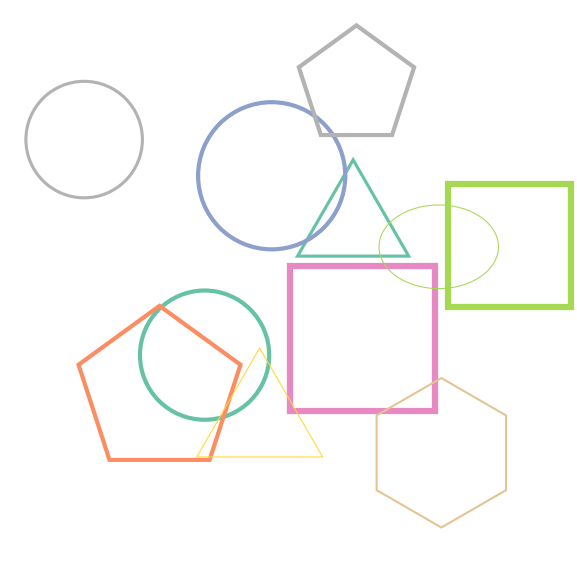[{"shape": "triangle", "thickness": 1.5, "radius": 0.56, "center": [0.611, 0.611]}, {"shape": "circle", "thickness": 2, "radius": 0.56, "center": [0.354, 0.384]}, {"shape": "pentagon", "thickness": 2, "radius": 0.74, "center": [0.276, 0.322]}, {"shape": "circle", "thickness": 2, "radius": 0.64, "center": [0.47, 0.695]}, {"shape": "square", "thickness": 3, "radius": 0.62, "center": [0.628, 0.413]}, {"shape": "square", "thickness": 3, "radius": 0.53, "center": [0.882, 0.575]}, {"shape": "oval", "thickness": 0.5, "radius": 0.52, "center": [0.76, 0.572]}, {"shape": "triangle", "thickness": 0.5, "radius": 0.63, "center": [0.45, 0.271]}, {"shape": "hexagon", "thickness": 1, "radius": 0.65, "center": [0.764, 0.215]}, {"shape": "circle", "thickness": 1.5, "radius": 0.5, "center": [0.146, 0.757]}, {"shape": "pentagon", "thickness": 2, "radius": 0.52, "center": [0.617, 0.85]}]